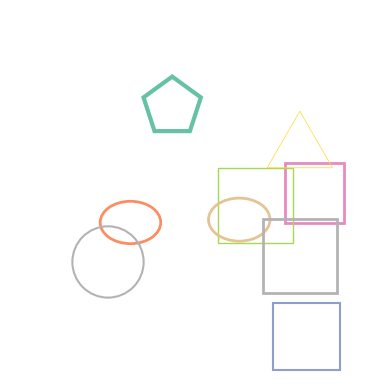[{"shape": "pentagon", "thickness": 3, "radius": 0.39, "center": [0.447, 0.723]}, {"shape": "oval", "thickness": 2, "radius": 0.39, "center": [0.339, 0.422]}, {"shape": "square", "thickness": 1.5, "radius": 0.43, "center": [0.796, 0.127]}, {"shape": "square", "thickness": 2, "radius": 0.39, "center": [0.817, 0.498]}, {"shape": "square", "thickness": 1, "radius": 0.49, "center": [0.664, 0.466]}, {"shape": "triangle", "thickness": 0.5, "radius": 0.49, "center": [0.779, 0.613]}, {"shape": "oval", "thickness": 2, "radius": 0.4, "center": [0.621, 0.43]}, {"shape": "square", "thickness": 2, "radius": 0.48, "center": [0.78, 0.335]}, {"shape": "circle", "thickness": 1.5, "radius": 0.46, "center": [0.281, 0.32]}]